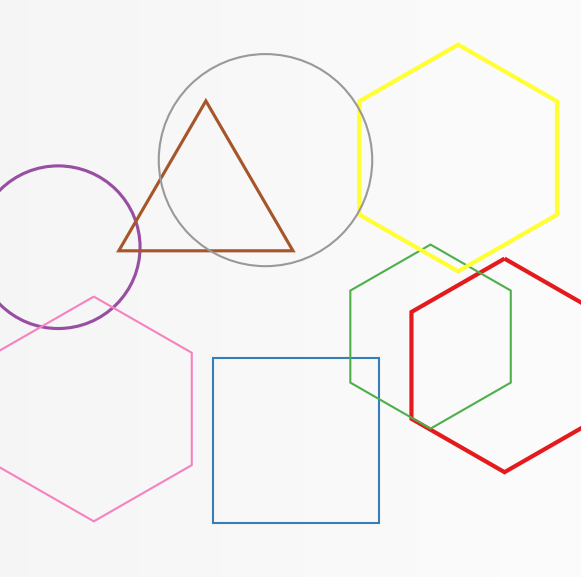[{"shape": "hexagon", "thickness": 2, "radius": 0.92, "center": [0.868, 0.366]}, {"shape": "square", "thickness": 1, "radius": 0.72, "center": [0.51, 0.237]}, {"shape": "hexagon", "thickness": 1, "radius": 0.8, "center": [0.741, 0.416]}, {"shape": "circle", "thickness": 1.5, "radius": 0.7, "center": [0.1, 0.571]}, {"shape": "hexagon", "thickness": 2, "radius": 0.98, "center": [0.788, 0.726]}, {"shape": "triangle", "thickness": 1.5, "radius": 0.87, "center": [0.354, 0.651]}, {"shape": "hexagon", "thickness": 1, "radius": 0.97, "center": [0.161, 0.291]}, {"shape": "circle", "thickness": 1, "radius": 0.92, "center": [0.457, 0.722]}]